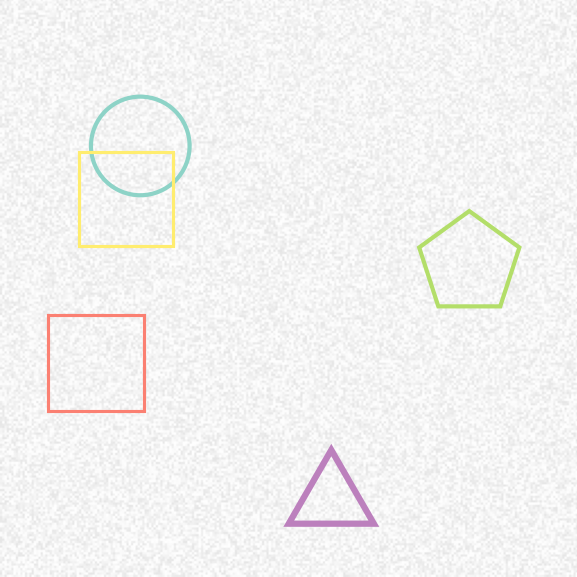[{"shape": "circle", "thickness": 2, "radius": 0.43, "center": [0.243, 0.746]}, {"shape": "square", "thickness": 1.5, "radius": 0.42, "center": [0.166, 0.371]}, {"shape": "pentagon", "thickness": 2, "radius": 0.46, "center": [0.813, 0.542]}, {"shape": "triangle", "thickness": 3, "radius": 0.43, "center": [0.574, 0.135]}, {"shape": "square", "thickness": 1.5, "radius": 0.41, "center": [0.217, 0.655]}]